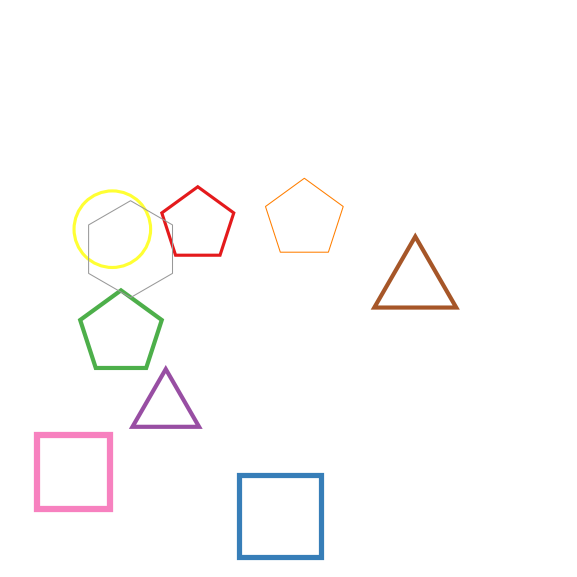[{"shape": "pentagon", "thickness": 1.5, "radius": 0.33, "center": [0.343, 0.61]}, {"shape": "square", "thickness": 2.5, "radius": 0.35, "center": [0.485, 0.106]}, {"shape": "pentagon", "thickness": 2, "radius": 0.37, "center": [0.209, 0.422]}, {"shape": "triangle", "thickness": 2, "radius": 0.33, "center": [0.287, 0.293]}, {"shape": "pentagon", "thickness": 0.5, "radius": 0.35, "center": [0.527, 0.62]}, {"shape": "circle", "thickness": 1.5, "radius": 0.33, "center": [0.195, 0.602]}, {"shape": "triangle", "thickness": 2, "radius": 0.41, "center": [0.719, 0.508]}, {"shape": "square", "thickness": 3, "radius": 0.32, "center": [0.128, 0.182]}, {"shape": "hexagon", "thickness": 0.5, "radius": 0.42, "center": [0.226, 0.568]}]